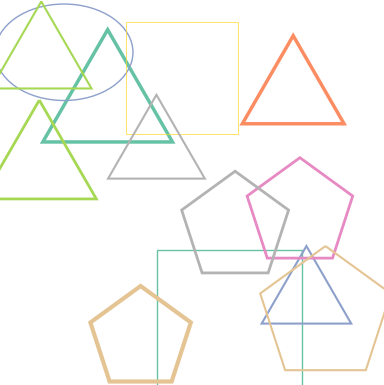[{"shape": "triangle", "thickness": 2.5, "radius": 0.97, "center": [0.28, 0.728]}, {"shape": "square", "thickness": 1, "radius": 0.94, "center": [0.596, 0.162]}, {"shape": "triangle", "thickness": 2.5, "radius": 0.76, "center": [0.762, 0.755]}, {"shape": "triangle", "thickness": 1.5, "radius": 0.67, "center": [0.796, 0.227]}, {"shape": "oval", "thickness": 1, "radius": 0.89, "center": [0.166, 0.864]}, {"shape": "pentagon", "thickness": 2, "radius": 0.72, "center": [0.779, 0.446]}, {"shape": "triangle", "thickness": 2, "radius": 0.86, "center": [0.102, 0.569]}, {"shape": "triangle", "thickness": 1.5, "radius": 0.75, "center": [0.107, 0.846]}, {"shape": "square", "thickness": 0.5, "radius": 0.73, "center": [0.474, 0.798]}, {"shape": "pentagon", "thickness": 1.5, "radius": 0.89, "center": [0.845, 0.183]}, {"shape": "pentagon", "thickness": 3, "radius": 0.69, "center": [0.365, 0.12]}, {"shape": "pentagon", "thickness": 2, "radius": 0.73, "center": [0.611, 0.409]}, {"shape": "triangle", "thickness": 1.5, "radius": 0.73, "center": [0.406, 0.609]}]